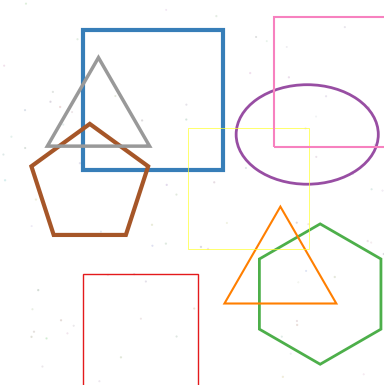[{"shape": "square", "thickness": 1, "radius": 0.75, "center": [0.365, 0.139]}, {"shape": "square", "thickness": 3, "radius": 0.91, "center": [0.397, 0.741]}, {"shape": "hexagon", "thickness": 2, "radius": 0.91, "center": [0.832, 0.236]}, {"shape": "oval", "thickness": 2, "radius": 0.92, "center": [0.798, 0.651]}, {"shape": "triangle", "thickness": 1.5, "radius": 0.84, "center": [0.728, 0.296]}, {"shape": "square", "thickness": 0.5, "radius": 0.79, "center": [0.645, 0.51]}, {"shape": "pentagon", "thickness": 3, "radius": 0.8, "center": [0.233, 0.519]}, {"shape": "square", "thickness": 1.5, "radius": 0.84, "center": [0.88, 0.787]}, {"shape": "triangle", "thickness": 2.5, "radius": 0.77, "center": [0.256, 0.697]}]